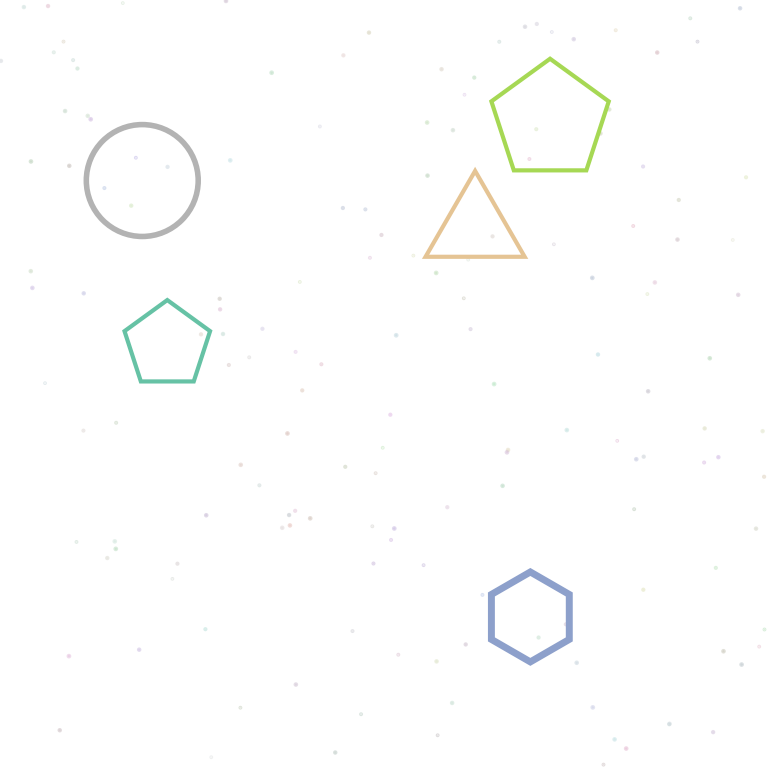[{"shape": "pentagon", "thickness": 1.5, "radius": 0.29, "center": [0.217, 0.552]}, {"shape": "hexagon", "thickness": 2.5, "radius": 0.29, "center": [0.689, 0.199]}, {"shape": "pentagon", "thickness": 1.5, "radius": 0.4, "center": [0.714, 0.844]}, {"shape": "triangle", "thickness": 1.5, "radius": 0.37, "center": [0.617, 0.704]}, {"shape": "circle", "thickness": 2, "radius": 0.36, "center": [0.185, 0.766]}]